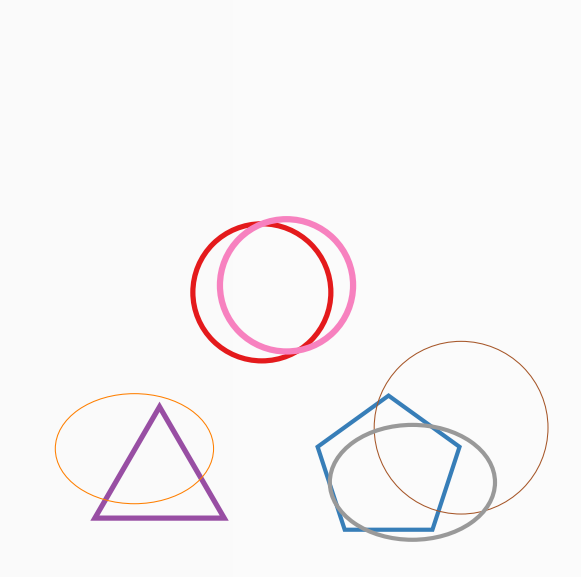[{"shape": "circle", "thickness": 2.5, "radius": 0.59, "center": [0.451, 0.493]}, {"shape": "pentagon", "thickness": 2, "radius": 0.64, "center": [0.669, 0.186]}, {"shape": "triangle", "thickness": 2.5, "radius": 0.64, "center": [0.274, 0.166]}, {"shape": "oval", "thickness": 0.5, "radius": 0.68, "center": [0.231, 0.222]}, {"shape": "circle", "thickness": 0.5, "radius": 0.75, "center": [0.793, 0.259]}, {"shape": "circle", "thickness": 3, "radius": 0.57, "center": [0.493, 0.505]}, {"shape": "oval", "thickness": 2, "radius": 0.71, "center": [0.71, 0.164]}]